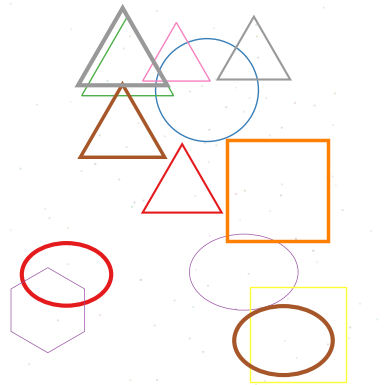[{"shape": "triangle", "thickness": 1.5, "radius": 0.59, "center": [0.473, 0.507]}, {"shape": "oval", "thickness": 3, "radius": 0.58, "center": [0.173, 0.287]}, {"shape": "circle", "thickness": 1, "radius": 0.67, "center": [0.538, 0.766]}, {"shape": "triangle", "thickness": 1, "radius": 0.69, "center": [0.332, 0.82]}, {"shape": "oval", "thickness": 0.5, "radius": 0.71, "center": [0.633, 0.293]}, {"shape": "hexagon", "thickness": 0.5, "radius": 0.55, "center": [0.124, 0.194]}, {"shape": "square", "thickness": 2.5, "radius": 0.65, "center": [0.722, 0.504]}, {"shape": "square", "thickness": 1, "radius": 0.62, "center": [0.774, 0.131]}, {"shape": "triangle", "thickness": 2.5, "radius": 0.63, "center": [0.318, 0.655]}, {"shape": "oval", "thickness": 3, "radius": 0.64, "center": [0.736, 0.115]}, {"shape": "triangle", "thickness": 1, "radius": 0.51, "center": [0.458, 0.84]}, {"shape": "triangle", "thickness": 1.5, "radius": 0.54, "center": [0.659, 0.848]}, {"shape": "triangle", "thickness": 3, "radius": 0.67, "center": [0.319, 0.845]}]